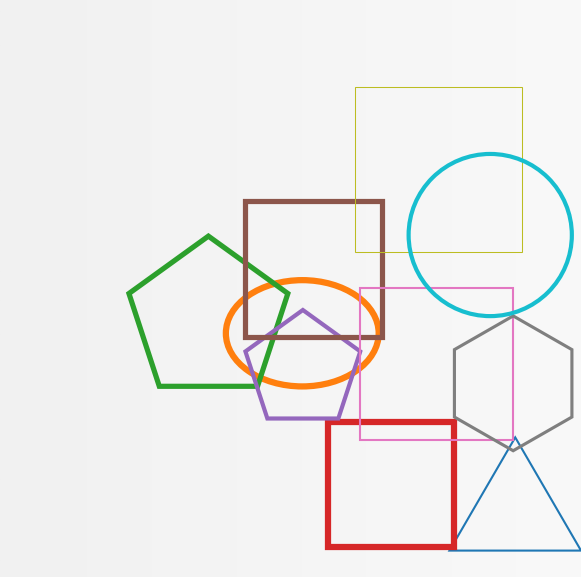[{"shape": "triangle", "thickness": 1, "radius": 0.65, "center": [0.886, 0.111]}, {"shape": "oval", "thickness": 3, "radius": 0.66, "center": [0.52, 0.422]}, {"shape": "pentagon", "thickness": 2.5, "radius": 0.72, "center": [0.359, 0.447]}, {"shape": "square", "thickness": 3, "radius": 0.54, "center": [0.673, 0.16]}, {"shape": "pentagon", "thickness": 2, "radius": 0.52, "center": [0.521, 0.358]}, {"shape": "square", "thickness": 2.5, "radius": 0.59, "center": [0.539, 0.534]}, {"shape": "square", "thickness": 1, "radius": 0.66, "center": [0.751, 0.369]}, {"shape": "hexagon", "thickness": 1.5, "radius": 0.58, "center": [0.883, 0.335]}, {"shape": "square", "thickness": 0.5, "radius": 0.72, "center": [0.755, 0.706]}, {"shape": "circle", "thickness": 2, "radius": 0.7, "center": [0.843, 0.592]}]